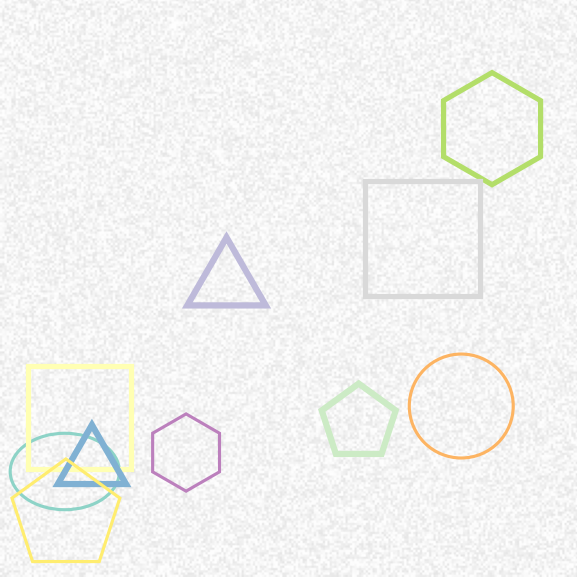[{"shape": "oval", "thickness": 1.5, "radius": 0.47, "center": [0.112, 0.183]}, {"shape": "square", "thickness": 2.5, "radius": 0.45, "center": [0.137, 0.276]}, {"shape": "triangle", "thickness": 3, "radius": 0.39, "center": [0.392, 0.51]}, {"shape": "triangle", "thickness": 3, "radius": 0.34, "center": [0.159, 0.195]}, {"shape": "circle", "thickness": 1.5, "radius": 0.45, "center": [0.799, 0.296]}, {"shape": "hexagon", "thickness": 2.5, "radius": 0.49, "center": [0.852, 0.776]}, {"shape": "square", "thickness": 2.5, "radius": 0.5, "center": [0.732, 0.586]}, {"shape": "hexagon", "thickness": 1.5, "radius": 0.33, "center": [0.322, 0.216]}, {"shape": "pentagon", "thickness": 3, "radius": 0.34, "center": [0.621, 0.268]}, {"shape": "pentagon", "thickness": 1.5, "radius": 0.49, "center": [0.114, 0.106]}]